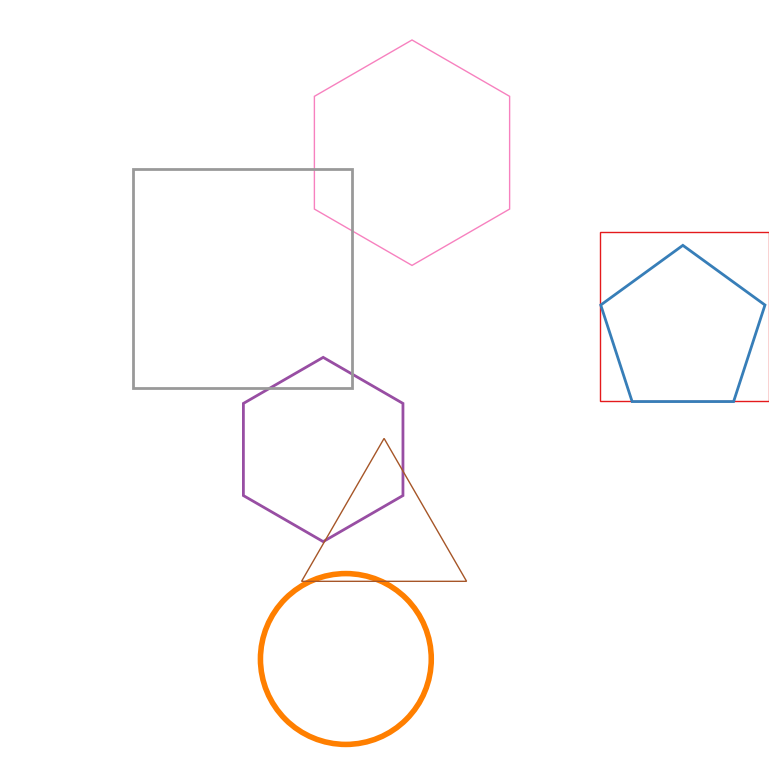[{"shape": "square", "thickness": 0.5, "radius": 0.55, "center": [0.889, 0.589]}, {"shape": "pentagon", "thickness": 1, "radius": 0.56, "center": [0.887, 0.569]}, {"shape": "hexagon", "thickness": 1, "radius": 0.6, "center": [0.42, 0.416]}, {"shape": "circle", "thickness": 2, "radius": 0.55, "center": [0.449, 0.144]}, {"shape": "triangle", "thickness": 0.5, "radius": 0.62, "center": [0.499, 0.307]}, {"shape": "hexagon", "thickness": 0.5, "radius": 0.73, "center": [0.535, 0.802]}, {"shape": "square", "thickness": 1, "radius": 0.71, "center": [0.315, 0.639]}]